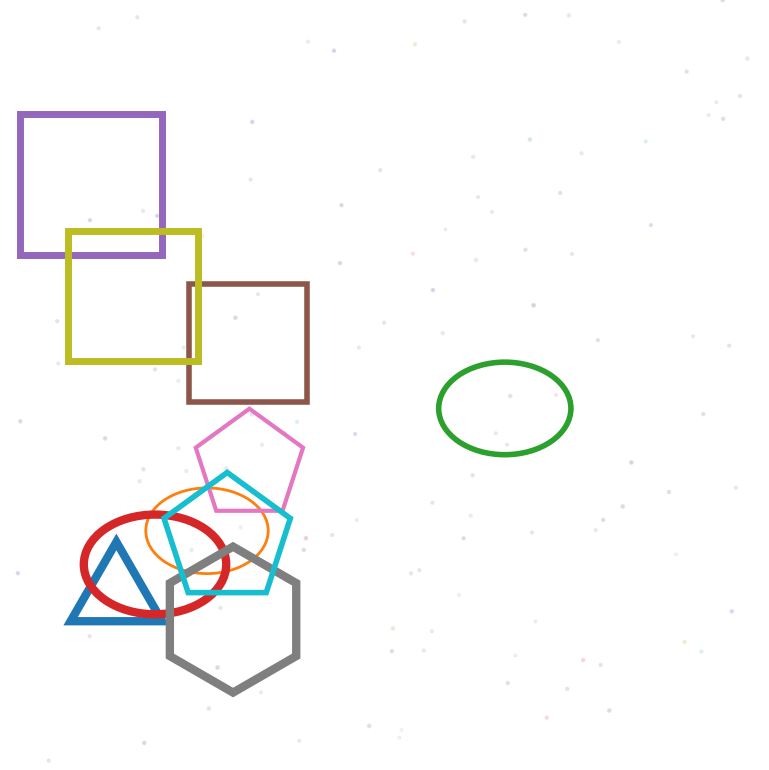[{"shape": "triangle", "thickness": 3, "radius": 0.34, "center": [0.151, 0.228]}, {"shape": "oval", "thickness": 1, "radius": 0.4, "center": [0.269, 0.311]}, {"shape": "oval", "thickness": 2, "radius": 0.43, "center": [0.656, 0.47]}, {"shape": "oval", "thickness": 3, "radius": 0.46, "center": [0.201, 0.267]}, {"shape": "square", "thickness": 2.5, "radius": 0.46, "center": [0.118, 0.76]}, {"shape": "square", "thickness": 2, "radius": 0.38, "center": [0.322, 0.555]}, {"shape": "pentagon", "thickness": 1.5, "radius": 0.37, "center": [0.324, 0.396]}, {"shape": "hexagon", "thickness": 3, "radius": 0.47, "center": [0.303, 0.195]}, {"shape": "square", "thickness": 2.5, "radius": 0.42, "center": [0.173, 0.616]}, {"shape": "pentagon", "thickness": 2, "radius": 0.43, "center": [0.295, 0.3]}]